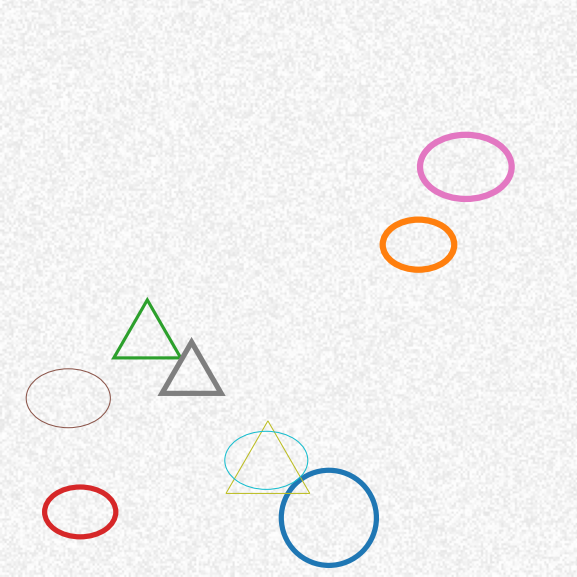[{"shape": "circle", "thickness": 2.5, "radius": 0.41, "center": [0.569, 0.102]}, {"shape": "oval", "thickness": 3, "radius": 0.31, "center": [0.725, 0.575]}, {"shape": "triangle", "thickness": 1.5, "radius": 0.33, "center": [0.255, 0.413]}, {"shape": "oval", "thickness": 2.5, "radius": 0.31, "center": [0.139, 0.113]}, {"shape": "oval", "thickness": 0.5, "radius": 0.36, "center": [0.118, 0.31]}, {"shape": "oval", "thickness": 3, "radius": 0.4, "center": [0.807, 0.71]}, {"shape": "triangle", "thickness": 2.5, "radius": 0.3, "center": [0.332, 0.348]}, {"shape": "triangle", "thickness": 0.5, "radius": 0.42, "center": [0.464, 0.187]}, {"shape": "oval", "thickness": 0.5, "radius": 0.36, "center": [0.461, 0.202]}]